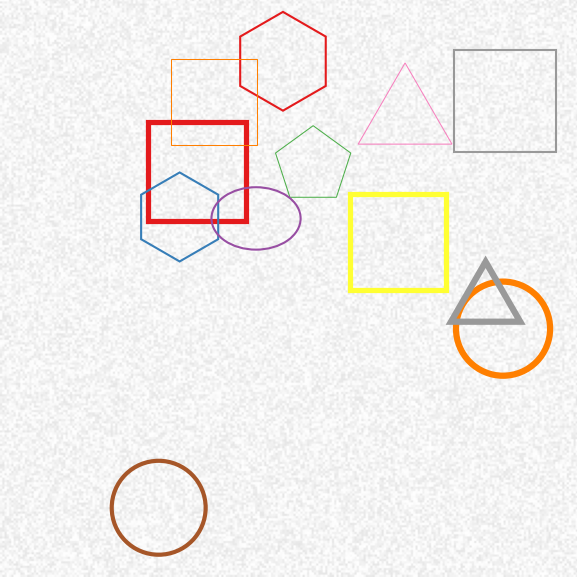[{"shape": "hexagon", "thickness": 1, "radius": 0.43, "center": [0.49, 0.893]}, {"shape": "square", "thickness": 2.5, "radius": 0.43, "center": [0.341, 0.702]}, {"shape": "hexagon", "thickness": 1, "radius": 0.39, "center": [0.311, 0.623]}, {"shape": "pentagon", "thickness": 0.5, "radius": 0.34, "center": [0.542, 0.713]}, {"shape": "oval", "thickness": 1, "radius": 0.39, "center": [0.443, 0.621]}, {"shape": "circle", "thickness": 3, "radius": 0.41, "center": [0.871, 0.43]}, {"shape": "square", "thickness": 0.5, "radius": 0.37, "center": [0.37, 0.823]}, {"shape": "square", "thickness": 2.5, "radius": 0.42, "center": [0.69, 0.579]}, {"shape": "circle", "thickness": 2, "radius": 0.41, "center": [0.275, 0.12]}, {"shape": "triangle", "thickness": 0.5, "radius": 0.47, "center": [0.701, 0.796]}, {"shape": "triangle", "thickness": 3, "radius": 0.35, "center": [0.841, 0.477]}, {"shape": "square", "thickness": 1, "radius": 0.44, "center": [0.875, 0.824]}]